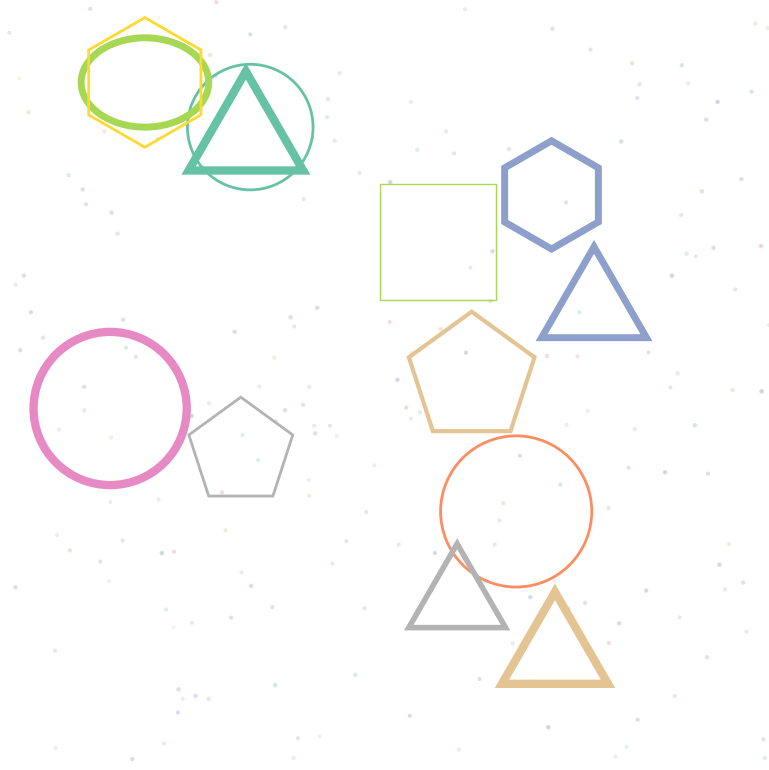[{"shape": "circle", "thickness": 1, "radius": 0.41, "center": [0.325, 0.835]}, {"shape": "triangle", "thickness": 3, "radius": 0.43, "center": [0.319, 0.822]}, {"shape": "circle", "thickness": 1, "radius": 0.49, "center": [0.67, 0.336]}, {"shape": "hexagon", "thickness": 2.5, "radius": 0.35, "center": [0.716, 0.747]}, {"shape": "triangle", "thickness": 2.5, "radius": 0.39, "center": [0.771, 0.601]}, {"shape": "circle", "thickness": 3, "radius": 0.5, "center": [0.143, 0.47]}, {"shape": "oval", "thickness": 2.5, "radius": 0.41, "center": [0.188, 0.893]}, {"shape": "square", "thickness": 0.5, "radius": 0.38, "center": [0.569, 0.685]}, {"shape": "hexagon", "thickness": 1, "radius": 0.42, "center": [0.188, 0.893]}, {"shape": "triangle", "thickness": 3, "radius": 0.4, "center": [0.721, 0.152]}, {"shape": "pentagon", "thickness": 1.5, "radius": 0.43, "center": [0.613, 0.509]}, {"shape": "pentagon", "thickness": 1, "radius": 0.35, "center": [0.313, 0.413]}, {"shape": "triangle", "thickness": 2, "radius": 0.36, "center": [0.594, 0.221]}]